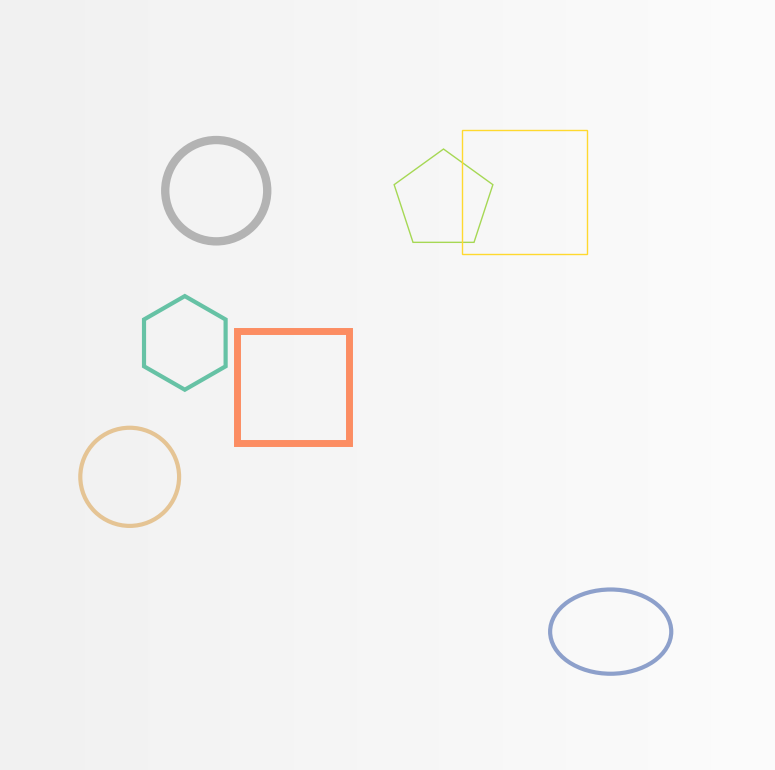[{"shape": "hexagon", "thickness": 1.5, "radius": 0.3, "center": [0.238, 0.555]}, {"shape": "square", "thickness": 2.5, "radius": 0.36, "center": [0.378, 0.498]}, {"shape": "oval", "thickness": 1.5, "radius": 0.39, "center": [0.788, 0.18]}, {"shape": "pentagon", "thickness": 0.5, "radius": 0.33, "center": [0.572, 0.739]}, {"shape": "square", "thickness": 0.5, "radius": 0.41, "center": [0.677, 0.751]}, {"shape": "circle", "thickness": 1.5, "radius": 0.32, "center": [0.167, 0.381]}, {"shape": "circle", "thickness": 3, "radius": 0.33, "center": [0.279, 0.752]}]